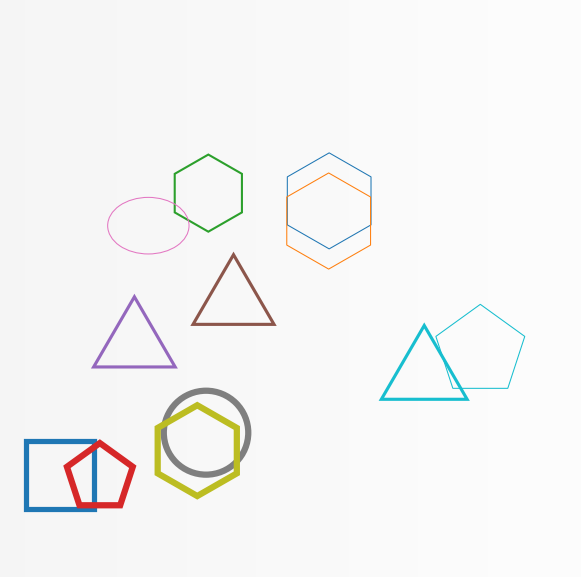[{"shape": "hexagon", "thickness": 0.5, "radius": 0.42, "center": [0.566, 0.651]}, {"shape": "square", "thickness": 2.5, "radius": 0.29, "center": [0.103, 0.177]}, {"shape": "hexagon", "thickness": 0.5, "radius": 0.42, "center": [0.565, 0.616]}, {"shape": "hexagon", "thickness": 1, "radius": 0.33, "center": [0.358, 0.665]}, {"shape": "pentagon", "thickness": 3, "radius": 0.3, "center": [0.172, 0.172]}, {"shape": "triangle", "thickness": 1.5, "radius": 0.4, "center": [0.231, 0.404]}, {"shape": "triangle", "thickness": 1.5, "radius": 0.4, "center": [0.402, 0.478]}, {"shape": "oval", "thickness": 0.5, "radius": 0.35, "center": [0.255, 0.608]}, {"shape": "circle", "thickness": 3, "radius": 0.36, "center": [0.354, 0.25]}, {"shape": "hexagon", "thickness": 3, "radius": 0.39, "center": [0.339, 0.219]}, {"shape": "pentagon", "thickness": 0.5, "radius": 0.4, "center": [0.826, 0.392]}, {"shape": "triangle", "thickness": 1.5, "radius": 0.43, "center": [0.73, 0.35]}]